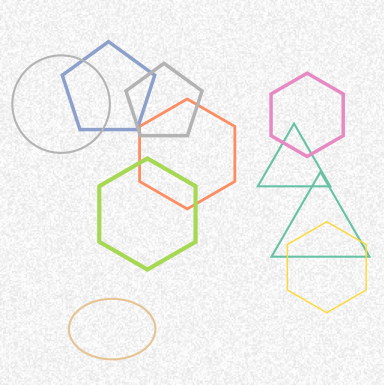[{"shape": "triangle", "thickness": 1.5, "radius": 0.54, "center": [0.764, 0.57]}, {"shape": "triangle", "thickness": 1.5, "radius": 0.73, "center": [0.832, 0.407]}, {"shape": "hexagon", "thickness": 2, "radius": 0.71, "center": [0.486, 0.6]}, {"shape": "pentagon", "thickness": 2.5, "radius": 0.63, "center": [0.282, 0.766]}, {"shape": "hexagon", "thickness": 2.5, "radius": 0.54, "center": [0.798, 0.702]}, {"shape": "hexagon", "thickness": 3, "radius": 0.72, "center": [0.383, 0.444]}, {"shape": "hexagon", "thickness": 1, "radius": 0.59, "center": [0.849, 0.306]}, {"shape": "oval", "thickness": 1.5, "radius": 0.56, "center": [0.291, 0.145]}, {"shape": "circle", "thickness": 1.5, "radius": 0.63, "center": [0.159, 0.73]}, {"shape": "pentagon", "thickness": 2.5, "radius": 0.52, "center": [0.426, 0.732]}]